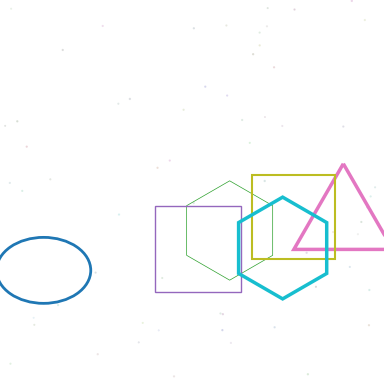[{"shape": "oval", "thickness": 2, "radius": 0.61, "center": [0.113, 0.298]}, {"shape": "hexagon", "thickness": 0.5, "radius": 0.65, "center": [0.597, 0.401]}, {"shape": "square", "thickness": 1, "radius": 0.56, "center": [0.514, 0.353]}, {"shape": "triangle", "thickness": 2.5, "radius": 0.74, "center": [0.892, 0.426]}, {"shape": "square", "thickness": 1.5, "radius": 0.54, "center": [0.763, 0.437]}, {"shape": "hexagon", "thickness": 2.5, "radius": 0.66, "center": [0.734, 0.356]}]